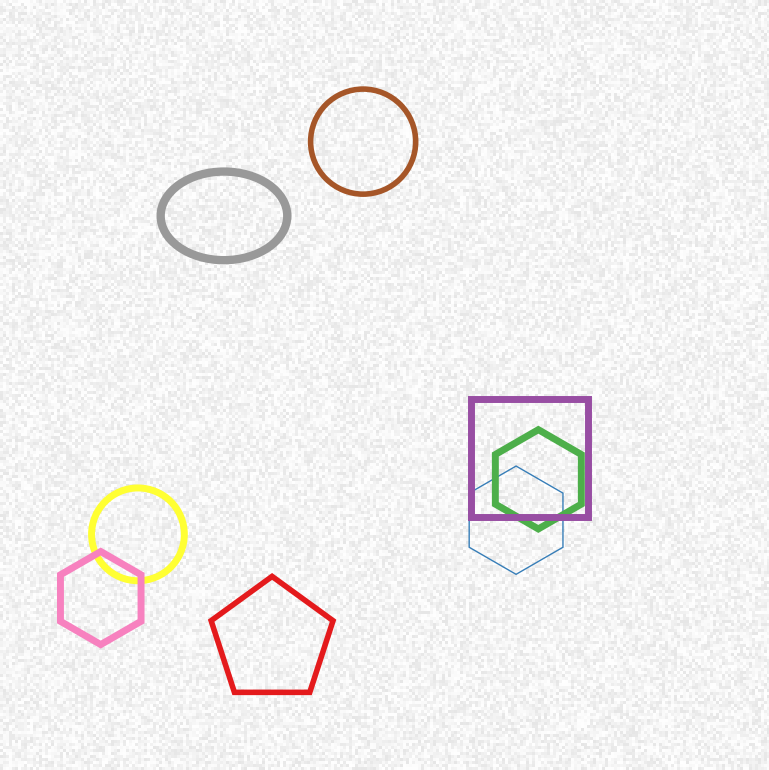[{"shape": "pentagon", "thickness": 2, "radius": 0.42, "center": [0.353, 0.168]}, {"shape": "hexagon", "thickness": 0.5, "radius": 0.35, "center": [0.67, 0.324]}, {"shape": "hexagon", "thickness": 2.5, "radius": 0.32, "center": [0.699, 0.378]}, {"shape": "square", "thickness": 2.5, "radius": 0.38, "center": [0.687, 0.405]}, {"shape": "circle", "thickness": 2.5, "radius": 0.3, "center": [0.179, 0.306]}, {"shape": "circle", "thickness": 2, "radius": 0.34, "center": [0.472, 0.816]}, {"shape": "hexagon", "thickness": 2.5, "radius": 0.3, "center": [0.131, 0.223]}, {"shape": "oval", "thickness": 3, "radius": 0.41, "center": [0.291, 0.72]}]